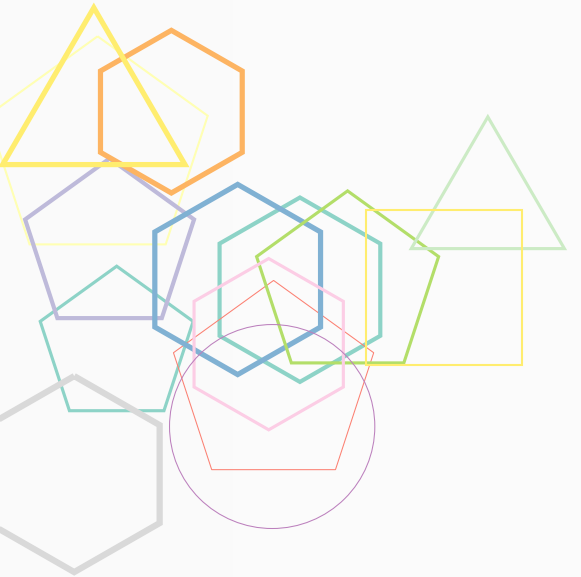[{"shape": "pentagon", "thickness": 1.5, "radius": 0.69, "center": [0.201, 0.4]}, {"shape": "hexagon", "thickness": 2, "radius": 0.8, "center": [0.516, 0.497]}, {"shape": "pentagon", "thickness": 1, "radius": 1.0, "center": [0.168, 0.737]}, {"shape": "pentagon", "thickness": 2, "radius": 0.76, "center": [0.189, 0.572]}, {"shape": "pentagon", "thickness": 0.5, "radius": 0.91, "center": [0.471, 0.332]}, {"shape": "hexagon", "thickness": 2.5, "radius": 0.82, "center": [0.409, 0.515]}, {"shape": "hexagon", "thickness": 2.5, "radius": 0.7, "center": [0.295, 0.806]}, {"shape": "pentagon", "thickness": 1.5, "radius": 0.82, "center": [0.598, 0.504]}, {"shape": "hexagon", "thickness": 1.5, "radius": 0.74, "center": [0.462, 0.403]}, {"shape": "hexagon", "thickness": 3, "radius": 0.85, "center": [0.128, 0.178]}, {"shape": "circle", "thickness": 0.5, "radius": 0.88, "center": [0.468, 0.261]}, {"shape": "triangle", "thickness": 1.5, "radius": 0.76, "center": [0.839, 0.645]}, {"shape": "triangle", "thickness": 2.5, "radius": 0.91, "center": [0.161, 0.805]}, {"shape": "square", "thickness": 1, "radius": 0.67, "center": [0.764, 0.501]}]